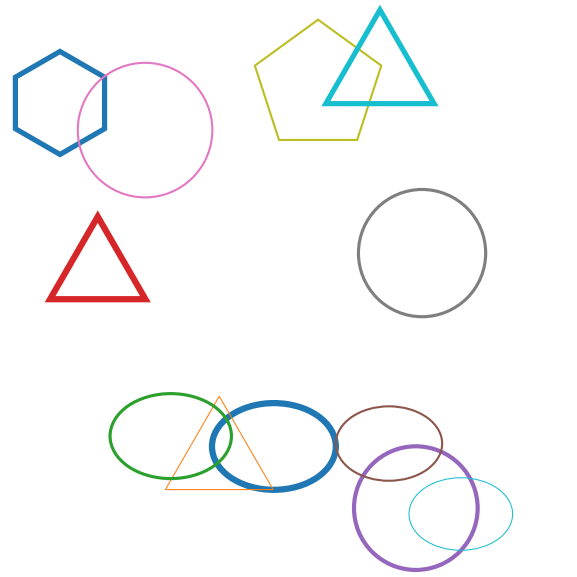[{"shape": "oval", "thickness": 3, "radius": 0.54, "center": [0.474, 0.226]}, {"shape": "hexagon", "thickness": 2.5, "radius": 0.45, "center": [0.104, 0.821]}, {"shape": "triangle", "thickness": 0.5, "radius": 0.54, "center": [0.38, 0.205]}, {"shape": "oval", "thickness": 1.5, "radius": 0.53, "center": [0.296, 0.244]}, {"shape": "triangle", "thickness": 3, "radius": 0.48, "center": [0.169, 0.529]}, {"shape": "circle", "thickness": 2, "radius": 0.54, "center": [0.72, 0.119]}, {"shape": "oval", "thickness": 1, "radius": 0.46, "center": [0.674, 0.231]}, {"shape": "circle", "thickness": 1, "radius": 0.58, "center": [0.251, 0.774]}, {"shape": "circle", "thickness": 1.5, "radius": 0.55, "center": [0.731, 0.561]}, {"shape": "pentagon", "thickness": 1, "radius": 0.58, "center": [0.551, 0.85]}, {"shape": "oval", "thickness": 0.5, "radius": 0.45, "center": [0.798, 0.109]}, {"shape": "triangle", "thickness": 2.5, "radius": 0.54, "center": [0.658, 0.874]}]